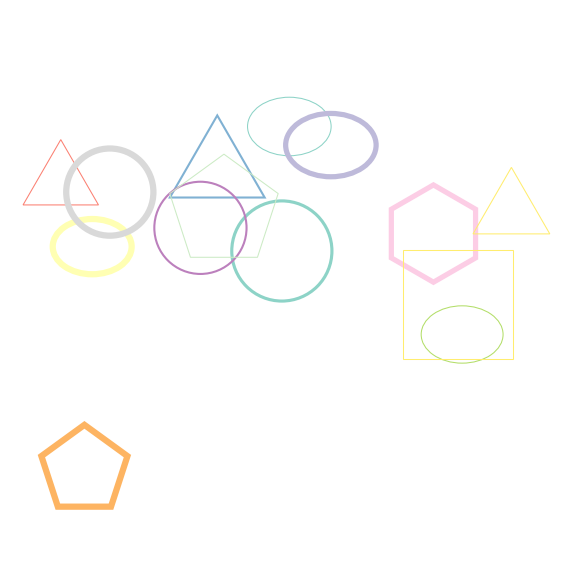[{"shape": "oval", "thickness": 0.5, "radius": 0.36, "center": [0.501, 0.78]}, {"shape": "circle", "thickness": 1.5, "radius": 0.43, "center": [0.488, 0.565]}, {"shape": "oval", "thickness": 3, "radius": 0.34, "center": [0.16, 0.572]}, {"shape": "oval", "thickness": 2.5, "radius": 0.39, "center": [0.573, 0.748]}, {"shape": "triangle", "thickness": 0.5, "radius": 0.38, "center": [0.105, 0.682]}, {"shape": "triangle", "thickness": 1, "radius": 0.47, "center": [0.376, 0.704]}, {"shape": "pentagon", "thickness": 3, "radius": 0.39, "center": [0.146, 0.185]}, {"shape": "oval", "thickness": 0.5, "radius": 0.35, "center": [0.8, 0.42]}, {"shape": "hexagon", "thickness": 2.5, "radius": 0.42, "center": [0.751, 0.595]}, {"shape": "circle", "thickness": 3, "radius": 0.38, "center": [0.19, 0.667]}, {"shape": "circle", "thickness": 1, "radius": 0.4, "center": [0.347, 0.605]}, {"shape": "pentagon", "thickness": 0.5, "radius": 0.49, "center": [0.388, 0.633]}, {"shape": "square", "thickness": 0.5, "radius": 0.47, "center": [0.793, 0.472]}, {"shape": "triangle", "thickness": 0.5, "radius": 0.38, "center": [0.886, 0.633]}]